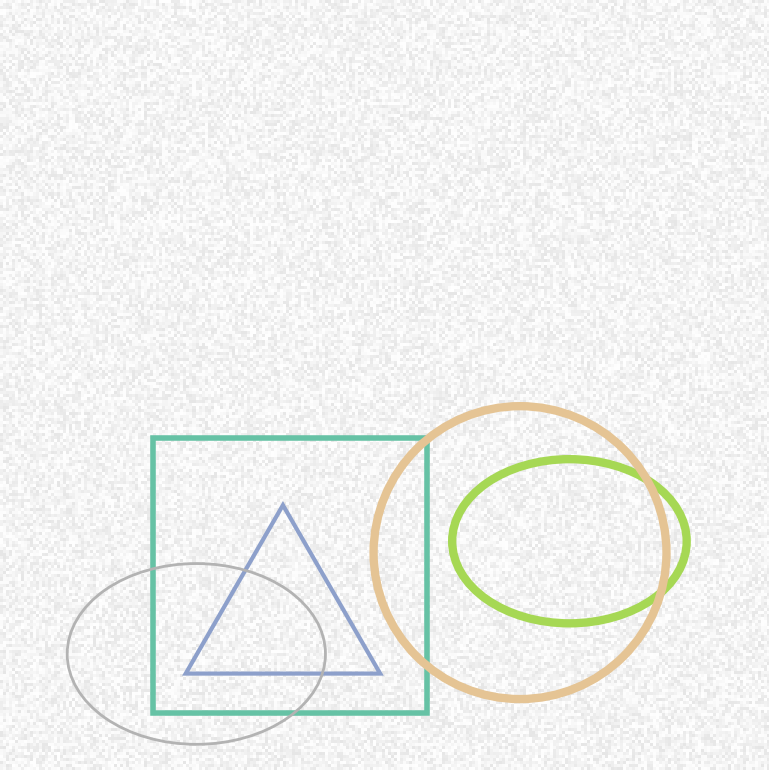[{"shape": "square", "thickness": 2, "radius": 0.89, "center": [0.377, 0.252]}, {"shape": "triangle", "thickness": 1.5, "radius": 0.73, "center": [0.367, 0.198]}, {"shape": "oval", "thickness": 3, "radius": 0.76, "center": [0.74, 0.297]}, {"shape": "circle", "thickness": 3, "radius": 0.95, "center": [0.675, 0.282]}, {"shape": "oval", "thickness": 1, "radius": 0.84, "center": [0.255, 0.151]}]